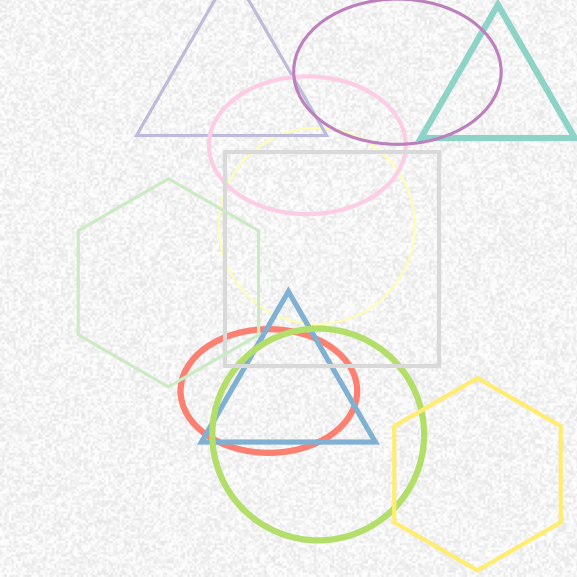[{"shape": "triangle", "thickness": 3, "radius": 0.77, "center": [0.862, 0.837]}, {"shape": "circle", "thickness": 1, "radius": 0.85, "center": [0.549, 0.608]}, {"shape": "triangle", "thickness": 1.5, "radius": 0.95, "center": [0.401, 0.86]}, {"shape": "oval", "thickness": 3, "radius": 0.76, "center": [0.466, 0.322]}, {"shape": "triangle", "thickness": 2.5, "radius": 0.87, "center": [0.499, 0.321]}, {"shape": "circle", "thickness": 3, "radius": 0.92, "center": [0.551, 0.247]}, {"shape": "oval", "thickness": 2, "radius": 0.85, "center": [0.532, 0.748]}, {"shape": "square", "thickness": 2, "radius": 0.93, "center": [0.575, 0.551]}, {"shape": "oval", "thickness": 1.5, "radius": 0.9, "center": [0.688, 0.875]}, {"shape": "hexagon", "thickness": 1.5, "radius": 0.9, "center": [0.292, 0.509]}, {"shape": "hexagon", "thickness": 2, "radius": 0.83, "center": [0.827, 0.178]}]